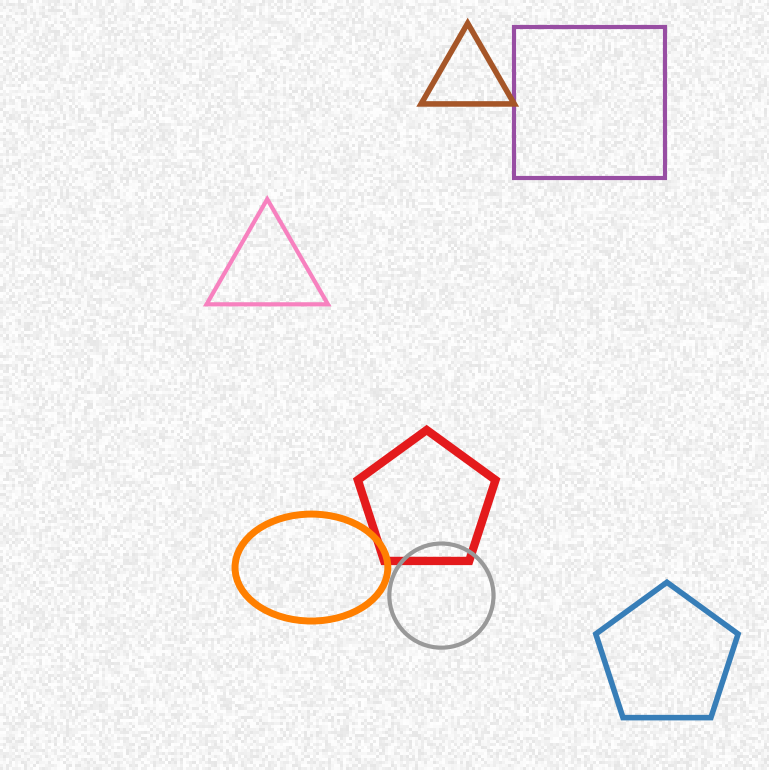[{"shape": "pentagon", "thickness": 3, "radius": 0.47, "center": [0.554, 0.348]}, {"shape": "pentagon", "thickness": 2, "radius": 0.49, "center": [0.866, 0.147]}, {"shape": "square", "thickness": 1.5, "radius": 0.49, "center": [0.765, 0.867]}, {"shape": "oval", "thickness": 2.5, "radius": 0.5, "center": [0.404, 0.263]}, {"shape": "triangle", "thickness": 2, "radius": 0.35, "center": [0.607, 0.9]}, {"shape": "triangle", "thickness": 1.5, "radius": 0.46, "center": [0.347, 0.65]}, {"shape": "circle", "thickness": 1.5, "radius": 0.34, "center": [0.573, 0.226]}]